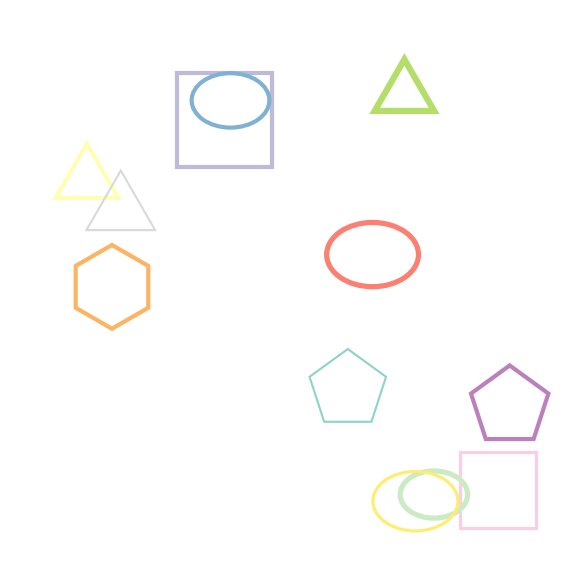[{"shape": "pentagon", "thickness": 1, "radius": 0.35, "center": [0.602, 0.325]}, {"shape": "triangle", "thickness": 2, "radius": 0.31, "center": [0.15, 0.688]}, {"shape": "square", "thickness": 2, "radius": 0.41, "center": [0.388, 0.791]}, {"shape": "oval", "thickness": 2.5, "radius": 0.4, "center": [0.645, 0.558]}, {"shape": "oval", "thickness": 2, "radius": 0.34, "center": [0.399, 0.825]}, {"shape": "hexagon", "thickness": 2, "radius": 0.36, "center": [0.194, 0.502]}, {"shape": "triangle", "thickness": 3, "radius": 0.3, "center": [0.7, 0.837]}, {"shape": "square", "thickness": 1.5, "radius": 0.33, "center": [0.862, 0.151]}, {"shape": "triangle", "thickness": 1, "radius": 0.34, "center": [0.209, 0.635]}, {"shape": "pentagon", "thickness": 2, "radius": 0.35, "center": [0.883, 0.296]}, {"shape": "oval", "thickness": 2.5, "radius": 0.29, "center": [0.751, 0.143]}, {"shape": "oval", "thickness": 1.5, "radius": 0.37, "center": [0.719, 0.131]}]